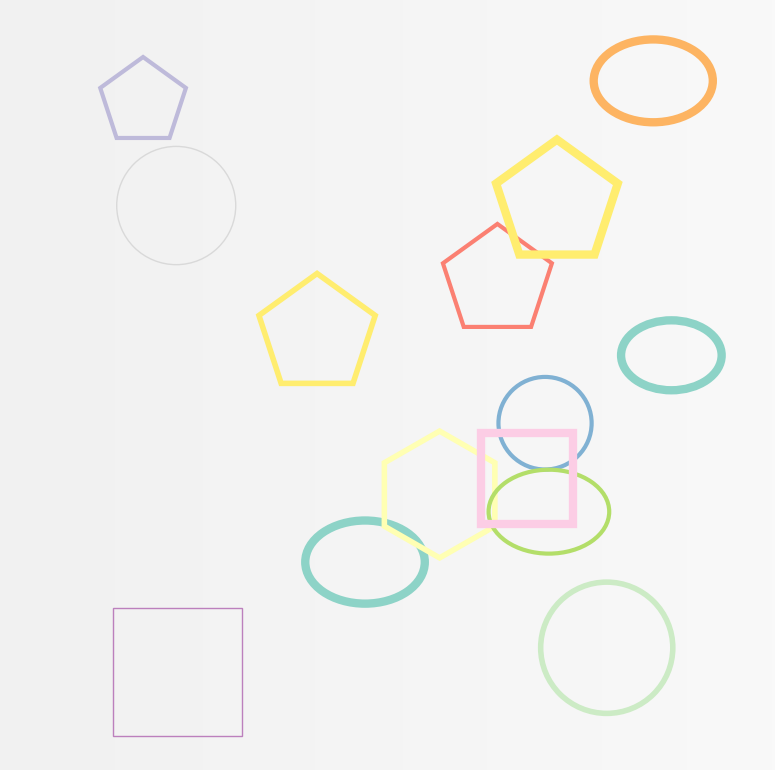[{"shape": "oval", "thickness": 3, "radius": 0.32, "center": [0.866, 0.539]}, {"shape": "oval", "thickness": 3, "radius": 0.39, "center": [0.471, 0.27]}, {"shape": "hexagon", "thickness": 2, "radius": 0.41, "center": [0.567, 0.358]}, {"shape": "pentagon", "thickness": 1.5, "radius": 0.29, "center": [0.185, 0.868]}, {"shape": "pentagon", "thickness": 1.5, "radius": 0.37, "center": [0.642, 0.635]}, {"shape": "circle", "thickness": 1.5, "radius": 0.3, "center": [0.703, 0.45]}, {"shape": "oval", "thickness": 3, "radius": 0.38, "center": [0.843, 0.895]}, {"shape": "oval", "thickness": 1.5, "radius": 0.39, "center": [0.708, 0.335]}, {"shape": "square", "thickness": 3, "radius": 0.3, "center": [0.68, 0.379]}, {"shape": "circle", "thickness": 0.5, "radius": 0.38, "center": [0.227, 0.733]}, {"shape": "square", "thickness": 0.5, "radius": 0.42, "center": [0.229, 0.128]}, {"shape": "circle", "thickness": 2, "radius": 0.43, "center": [0.783, 0.159]}, {"shape": "pentagon", "thickness": 2, "radius": 0.39, "center": [0.409, 0.566]}, {"shape": "pentagon", "thickness": 3, "radius": 0.41, "center": [0.719, 0.736]}]